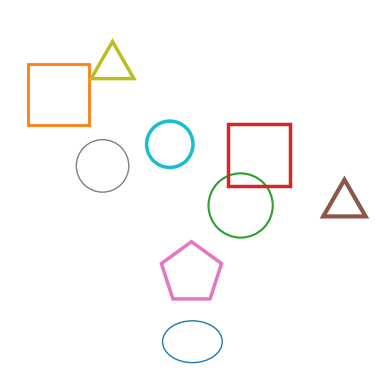[{"shape": "oval", "thickness": 1, "radius": 0.39, "center": [0.5, 0.112]}, {"shape": "square", "thickness": 2, "radius": 0.4, "center": [0.151, 0.753]}, {"shape": "circle", "thickness": 1.5, "radius": 0.42, "center": [0.625, 0.466]}, {"shape": "square", "thickness": 2.5, "radius": 0.4, "center": [0.673, 0.597]}, {"shape": "triangle", "thickness": 3, "radius": 0.32, "center": [0.895, 0.47]}, {"shape": "pentagon", "thickness": 2.5, "radius": 0.41, "center": [0.497, 0.29]}, {"shape": "circle", "thickness": 1, "radius": 0.34, "center": [0.266, 0.569]}, {"shape": "triangle", "thickness": 2.5, "radius": 0.32, "center": [0.292, 0.828]}, {"shape": "circle", "thickness": 2.5, "radius": 0.3, "center": [0.441, 0.625]}]